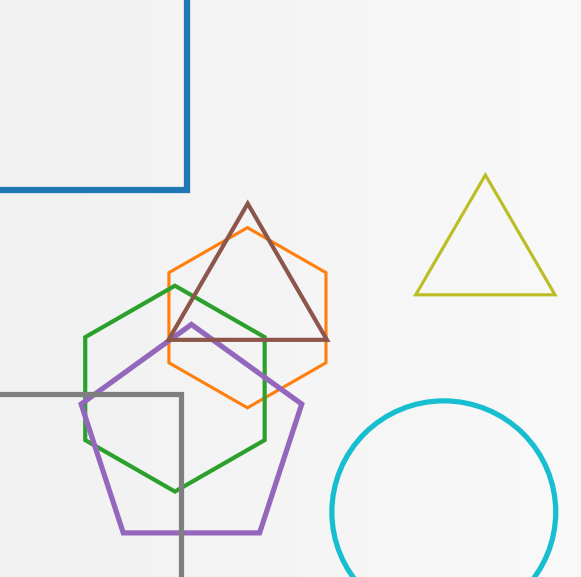[{"shape": "square", "thickness": 3, "radius": 0.95, "center": [0.132, 0.86]}, {"shape": "hexagon", "thickness": 1.5, "radius": 0.78, "center": [0.426, 0.449]}, {"shape": "hexagon", "thickness": 2, "radius": 0.89, "center": [0.301, 0.326]}, {"shape": "pentagon", "thickness": 2.5, "radius": 1.0, "center": [0.329, 0.238]}, {"shape": "triangle", "thickness": 2, "radius": 0.79, "center": [0.426, 0.489]}, {"shape": "square", "thickness": 2.5, "radius": 0.93, "center": [0.126, 0.132]}, {"shape": "triangle", "thickness": 1.5, "radius": 0.69, "center": [0.835, 0.558]}, {"shape": "circle", "thickness": 2.5, "radius": 0.96, "center": [0.764, 0.112]}]